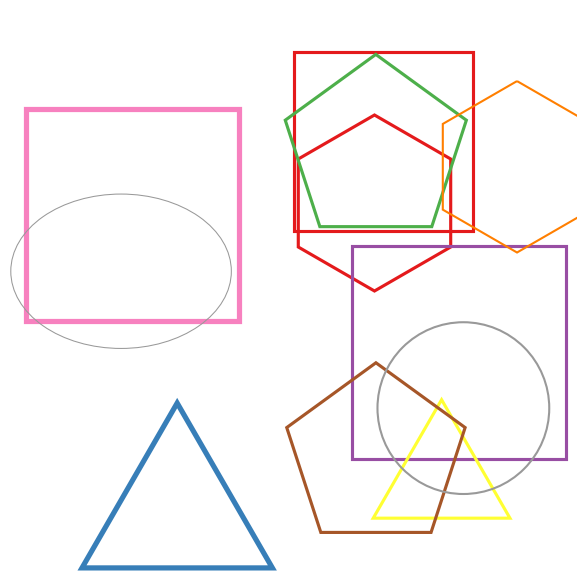[{"shape": "hexagon", "thickness": 1.5, "radius": 0.76, "center": [0.648, 0.648]}, {"shape": "square", "thickness": 1.5, "radius": 0.77, "center": [0.663, 0.754]}, {"shape": "triangle", "thickness": 2.5, "radius": 0.95, "center": [0.307, 0.111]}, {"shape": "pentagon", "thickness": 1.5, "radius": 0.82, "center": [0.651, 0.74]}, {"shape": "square", "thickness": 1.5, "radius": 0.92, "center": [0.795, 0.388]}, {"shape": "hexagon", "thickness": 1, "radius": 0.74, "center": [0.895, 0.71]}, {"shape": "triangle", "thickness": 1.5, "radius": 0.68, "center": [0.765, 0.17]}, {"shape": "pentagon", "thickness": 1.5, "radius": 0.81, "center": [0.651, 0.209]}, {"shape": "square", "thickness": 2.5, "radius": 0.92, "center": [0.229, 0.627]}, {"shape": "circle", "thickness": 1, "radius": 0.74, "center": [0.802, 0.292]}, {"shape": "oval", "thickness": 0.5, "radius": 0.95, "center": [0.21, 0.529]}]